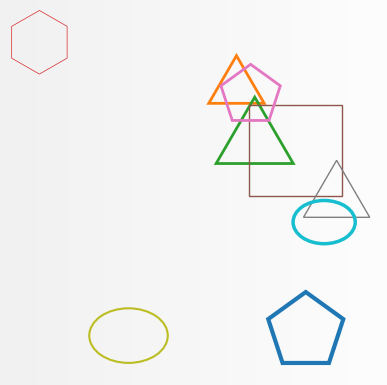[{"shape": "pentagon", "thickness": 3, "radius": 0.51, "center": [0.789, 0.14]}, {"shape": "triangle", "thickness": 2, "radius": 0.41, "center": [0.61, 0.773]}, {"shape": "triangle", "thickness": 2, "radius": 0.57, "center": [0.657, 0.633]}, {"shape": "hexagon", "thickness": 0.5, "radius": 0.41, "center": [0.102, 0.89]}, {"shape": "square", "thickness": 1, "radius": 0.6, "center": [0.762, 0.609]}, {"shape": "pentagon", "thickness": 2, "radius": 0.4, "center": [0.647, 0.752]}, {"shape": "triangle", "thickness": 1, "radius": 0.49, "center": [0.869, 0.485]}, {"shape": "oval", "thickness": 1.5, "radius": 0.51, "center": [0.332, 0.128]}, {"shape": "oval", "thickness": 2.5, "radius": 0.4, "center": [0.837, 0.423]}]